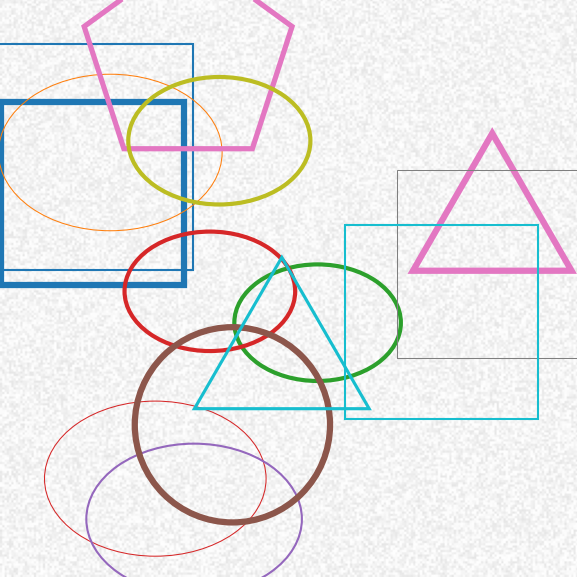[{"shape": "square", "thickness": 3, "radius": 0.79, "center": [0.161, 0.664]}, {"shape": "square", "thickness": 1, "radius": 0.98, "center": [0.139, 0.727]}, {"shape": "oval", "thickness": 0.5, "radius": 0.97, "center": [0.191, 0.735]}, {"shape": "oval", "thickness": 2, "radius": 0.72, "center": [0.55, 0.44]}, {"shape": "oval", "thickness": 0.5, "radius": 0.96, "center": [0.269, 0.17]}, {"shape": "oval", "thickness": 2, "radius": 0.74, "center": [0.363, 0.495]}, {"shape": "oval", "thickness": 1, "radius": 0.93, "center": [0.336, 0.1]}, {"shape": "circle", "thickness": 3, "radius": 0.85, "center": [0.402, 0.264]}, {"shape": "triangle", "thickness": 3, "radius": 0.79, "center": [0.852, 0.61]}, {"shape": "pentagon", "thickness": 2.5, "radius": 0.95, "center": [0.326, 0.895]}, {"shape": "square", "thickness": 0.5, "radius": 0.81, "center": [0.85, 0.542]}, {"shape": "oval", "thickness": 2, "radius": 0.79, "center": [0.38, 0.755]}, {"shape": "triangle", "thickness": 1.5, "radius": 0.87, "center": [0.488, 0.379]}, {"shape": "square", "thickness": 1, "radius": 0.84, "center": [0.764, 0.442]}]